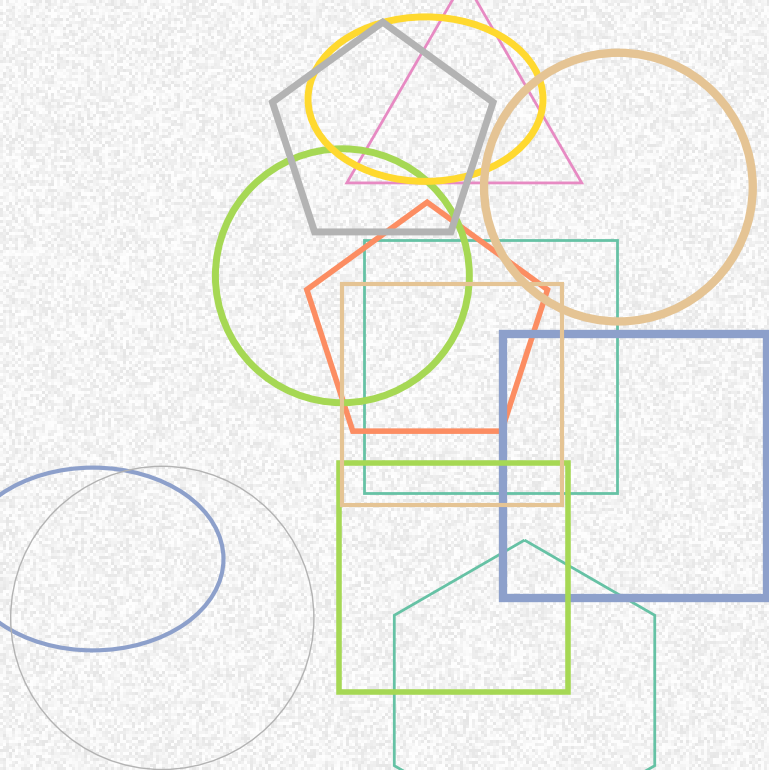[{"shape": "hexagon", "thickness": 1, "radius": 0.98, "center": [0.681, 0.103]}, {"shape": "square", "thickness": 1, "radius": 0.82, "center": [0.637, 0.524]}, {"shape": "pentagon", "thickness": 2, "radius": 0.82, "center": [0.555, 0.573]}, {"shape": "square", "thickness": 3, "radius": 0.86, "center": [0.825, 0.394]}, {"shape": "oval", "thickness": 1.5, "radius": 0.85, "center": [0.121, 0.274]}, {"shape": "triangle", "thickness": 1, "radius": 0.88, "center": [0.603, 0.85]}, {"shape": "square", "thickness": 2, "radius": 0.74, "center": [0.589, 0.25]}, {"shape": "circle", "thickness": 2.5, "radius": 0.82, "center": [0.445, 0.642]}, {"shape": "oval", "thickness": 2.5, "radius": 0.76, "center": [0.553, 0.871]}, {"shape": "square", "thickness": 1.5, "radius": 0.72, "center": [0.587, 0.487]}, {"shape": "circle", "thickness": 3, "radius": 0.87, "center": [0.803, 0.757]}, {"shape": "pentagon", "thickness": 2.5, "radius": 0.75, "center": [0.497, 0.821]}, {"shape": "circle", "thickness": 0.5, "radius": 0.98, "center": [0.211, 0.198]}]